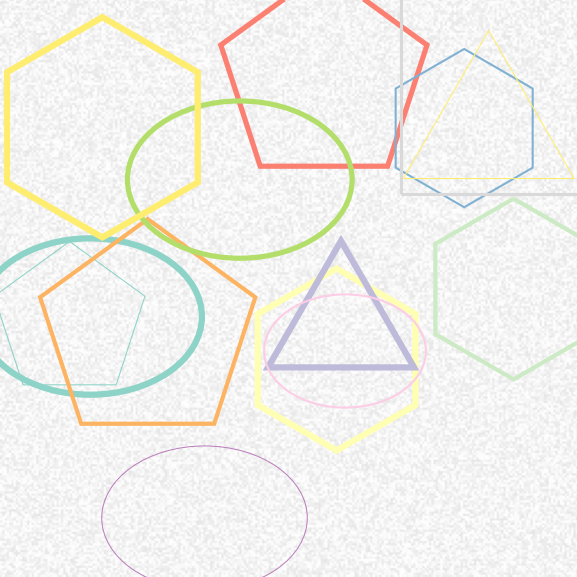[{"shape": "pentagon", "thickness": 0.5, "radius": 0.69, "center": [0.12, 0.444]}, {"shape": "oval", "thickness": 3, "radius": 0.97, "center": [0.156, 0.451]}, {"shape": "hexagon", "thickness": 3, "radius": 0.79, "center": [0.583, 0.377]}, {"shape": "triangle", "thickness": 3, "radius": 0.73, "center": [0.591, 0.436]}, {"shape": "pentagon", "thickness": 2.5, "radius": 0.94, "center": [0.561, 0.863]}, {"shape": "hexagon", "thickness": 1, "radius": 0.68, "center": [0.804, 0.777]}, {"shape": "pentagon", "thickness": 2, "radius": 0.98, "center": [0.256, 0.424]}, {"shape": "oval", "thickness": 2.5, "radius": 0.97, "center": [0.415, 0.688]}, {"shape": "oval", "thickness": 1, "radius": 0.7, "center": [0.597, 0.391]}, {"shape": "square", "thickness": 1.5, "radius": 0.96, "center": [0.887, 0.855]}, {"shape": "oval", "thickness": 0.5, "radius": 0.89, "center": [0.354, 0.102]}, {"shape": "hexagon", "thickness": 2, "radius": 0.78, "center": [0.889, 0.499]}, {"shape": "triangle", "thickness": 0.5, "radius": 0.85, "center": [0.846, 0.775]}, {"shape": "hexagon", "thickness": 3, "radius": 0.95, "center": [0.177, 0.779]}]